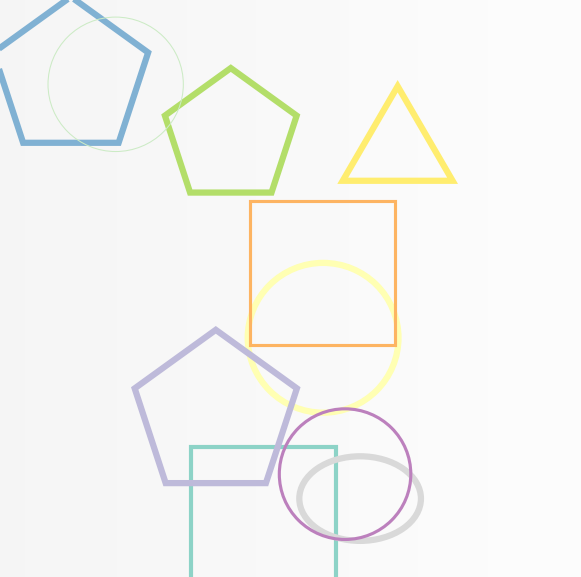[{"shape": "square", "thickness": 2, "radius": 0.62, "center": [0.454, 0.101]}, {"shape": "circle", "thickness": 3, "radius": 0.65, "center": [0.556, 0.414]}, {"shape": "pentagon", "thickness": 3, "radius": 0.73, "center": [0.371, 0.281]}, {"shape": "pentagon", "thickness": 3, "radius": 0.7, "center": [0.122, 0.865]}, {"shape": "square", "thickness": 1.5, "radius": 0.62, "center": [0.555, 0.526]}, {"shape": "pentagon", "thickness": 3, "radius": 0.6, "center": [0.397, 0.762]}, {"shape": "oval", "thickness": 3, "radius": 0.52, "center": [0.62, 0.136]}, {"shape": "circle", "thickness": 1.5, "radius": 0.57, "center": [0.594, 0.178]}, {"shape": "circle", "thickness": 0.5, "radius": 0.58, "center": [0.199, 0.853]}, {"shape": "triangle", "thickness": 3, "radius": 0.55, "center": [0.684, 0.741]}]